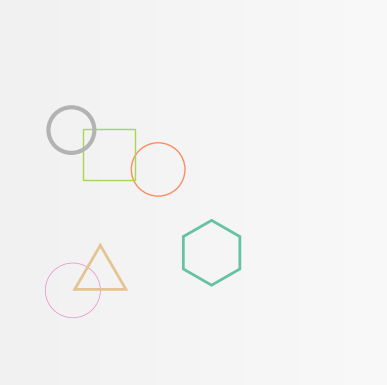[{"shape": "hexagon", "thickness": 2, "radius": 0.42, "center": [0.546, 0.343]}, {"shape": "circle", "thickness": 1, "radius": 0.35, "center": [0.408, 0.56]}, {"shape": "circle", "thickness": 0.5, "radius": 0.36, "center": [0.188, 0.246]}, {"shape": "square", "thickness": 1, "radius": 0.33, "center": [0.281, 0.599]}, {"shape": "triangle", "thickness": 2, "radius": 0.38, "center": [0.259, 0.286]}, {"shape": "circle", "thickness": 3, "radius": 0.3, "center": [0.184, 0.662]}]